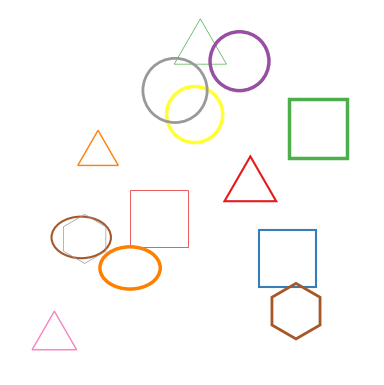[{"shape": "square", "thickness": 0.5, "radius": 0.37, "center": [0.413, 0.433]}, {"shape": "triangle", "thickness": 1.5, "radius": 0.39, "center": [0.65, 0.516]}, {"shape": "square", "thickness": 1.5, "radius": 0.37, "center": [0.746, 0.329]}, {"shape": "square", "thickness": 2.5, "radius": 0.38, "center": [0.826, 0.666]}, {"shape": "triangle", "thickness": 0.5, "radius": 0.39, "center": [0.52, 0.873]}, {"shape": "circle", "thickness": 2.5, "radius": 0.38, "center": [0.622, 0.841]}, {"shape": "oval", "thickness": 2.5, "radius": 0.39, "center": [0.338, 0.304]}, {"shape": "triangle", "thickness": 1, "radius": 0.3, "center": [0.255, 0.601]}, {"shape": "circle", "thickness": 2.5, "radius": 0.36, "center": [0.506, 0.703]}, {"shape": "hexagon", "thickness": 2, "radius": 0.36, "center": [0.769, 0.192]}, {"shape": "oval", "thickness": 1.5, "radius": 0.39, "center": [0.211, 0.383]}, {"shape": "triangle", "thickness": 1, "radius": 0.33, "center": [0.141, 0.125]}, {"shape": "circle", "thickness": 2, "radius": 0.42, "center": [0.455, 0.765]}, {"shape": "hexagon", "thickness": 0.5, "radius": 0.32, "center": [0.22, 0.379]}]